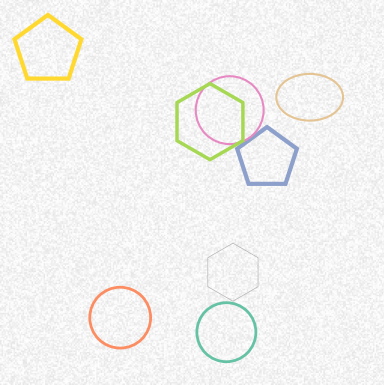[{"shape": "circle", "thickness": 2, "radius": 0.38, "center": [0.588, 0.137]}, {"shape": "circle", "thickness": 2, "radius": 0.4, "center": [0.312, 0.175]}, {"shape": "pentagon", "thickness": 3, "radius": 0.41, "center": [0.694, 0.588]}, {"shape": "circle", "thickness": 1.5, "radius": 0.44, "center": [0.597, 0.714]}, {"shape": "hexagon", "thickness": 2.5, "radius": 0.49, "center": [0.545, 0.684]}, {"shape": "pentagon", "thickness": 3, "radius": 0.46, "center": [0.124, 0.87]}, {"shape": "oval", "thickness": 1.5, "radius": 0.43, "center": [0.804, 0.747]}, {"shape": "hexagon", "thickness": 0.5, "radius": 0.38, "center": [0.605, 0.293]}]